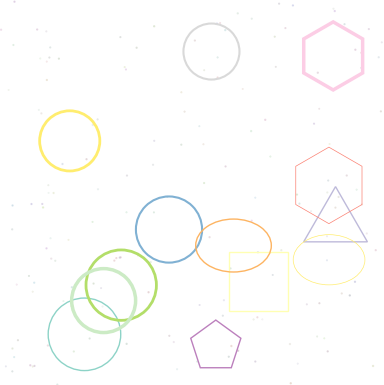[{"shape": "circle", "thickness": 1, "radius": 0.47, "center": [0.219, 0.132]}, {"shape": "square", "thickness": 1, "radius": 0.38, "center": [0.671, 0.269]}, {"shape": "triangle", "thickness": 1, "radius": 0.48, "center": [0.872, 0.42]}, {"shape": "hexagon", "thickness": 0.5, "radius": 0.5, "center": [0.854, 0.518]}, {"shape": "circle", "thickness": 1.5, "radius": 0.43, "center": [0.439, 0.404]}, {"shape": "oval", "thickness": 1, "radius": 0.49, "center": [0.607, 0.362]}, {"shape": "circle", "thickness": 2, "radius": 0.46, "center": [0.315, 0.259]}, {"shape": "hexagon", "thickness": 2.5, "radius": 0.44, "center": [0.865, 0.855]}, {"shape": "circle", "thickness": 1.5, "radius": 0.36, "center": [0.549, 0.866]}, {"shape": "pentagon", "thickness": 1, "radius": 0.34, "center": [0.561, 0.1]}, {"shape": "circle", "thickness": 2.5, "radius": 0.42, "center": [0.269, 0.219]}, {"shape": "oval", "thickness": 0.5, "radius": 0.47, "center": [0.855, 0.325]}, {"shape": "circle", "thickness": 2, "radius": 0.39, "center": [0.181, 0.634]}]